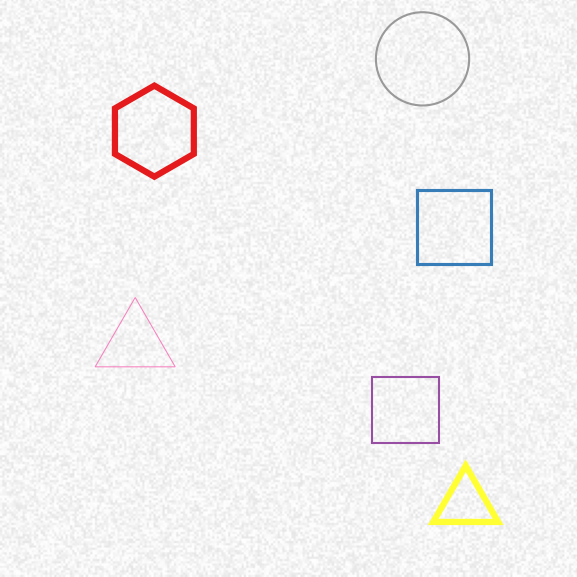[{"shape": "hexagon", "thickness": 3, "radius": 0.39, "center": [0.267, 0.772]}, {"shape": "square", "thickness": 1.5, "radius": 0.32, "center": [0.786, 0.606]}, {"shape": "square", "thickness": 1, "radius": 0.29, "center": [0.702, 0.289]}, {"shape": "triangle", "thickness": 3, "radius": 0.32, "center": [0.806, 0.128]}, {"shape": "triangle", "thickness": 0.5, "radius": 0.4, "center": [0.234, 0.404]}, {"shape": "circle", "thickness": 1, "radius": 0.4, "center": [0.732, 0.897]}]